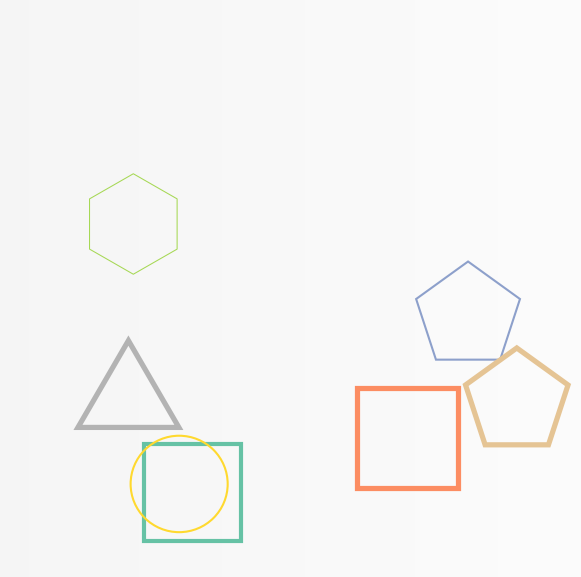[{"shape": "square", "thickness": 2, "radius": 0.42, "center": [0.331, 0.146]}, {"shape": "square", "thickness": 2.5, "radius": 0.44, "center": [0.701, 0.24]}, {"shape": "pentagon", "thickness": 1, "radius": 0.47, "center": [0.805, 0.452]}, {"shape": "hexagon", "thickness": 0.5, "radius": 0.43, "center": [0.229, 0.611]}, {"shape": "circle", "thickness": 1, "radius": 0.42, "center": [0.308, 0.161]}, {"shape": "pentagon", "thickness": 2.5, "radius": 0.46, "center": [0.889, 0.304]}, {"shape": "triangle", "thickness": 2.5, "radius": 0.5, "center": [0.221, 0.309]}]